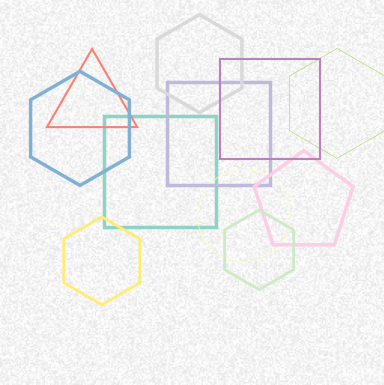[{"shape": "square", "thickness": 2.5, "radius": 0.73, "center": [0.415, 0.555]}, {"shape": "circle", "thickness": 0.5, "radius": 0.6, "center": [0.633, 0.44]}, {"shape": "square", "thickness": 2.5, "radius": 0.67, "center": [0.567, 0.654]}, {"shape": "triangle", "thickness": 1.5, "radius": 0.68, "center": [0.239, 0.738]}, {"shape": "hexagon", "thickness": 2.5, "radius": 0.74, "center": [0.208, 0.667]}, {"shape": "hexagon", "thickness": 0.5, "radius": 0.71, "center": [0.876, 0.732]}, {"shape": "pentagon", "thickness": 2.5, "radius": 0.68, "center": [0.789, 0.473]}, {"shape": "hexagon", "thickness": 2.5, "radius": 0.64, "center": [0.518, 0.835]}, {"shape": "square", "thickness": 1.5, "radius": 0.65, "center": [0.702, 0.717]}, {"shape": "hexagon", "thickness": 2, "radius": 0.52, "center": [0.673, 0.351]}, {"shape": "hexagon", "thickness": 2, "radius": 0.57, "center": [0.264, 0.322]}]